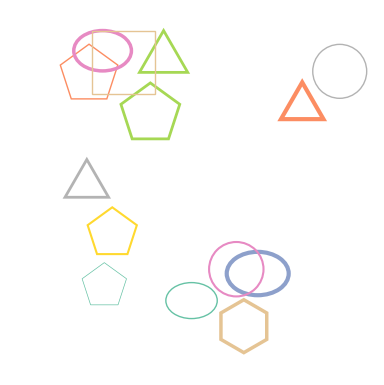[{"shape": "pentagon", "thickness": 0.5, "radius": 0.3, "center": [0.271, 0.257]}, {"shape": "oval", "thickness": 1, "radius": 0.33, "center": [0.498, 0.219]}, {"shape": "pentagon", "thickness": 1, "radius": 0.39, "center": [0.231, 0.807]}, {"shape": "triangle", "thickness": 3, "radius": 0.32, "center": [0.785, 0.722]}, {"shape": "oval", "thickness": 3, "radius": 0.4, "center": [0.669, 0.29]}, {"shape": "circle", "thickness": 1.5, "radius": 0.35, "center": [0.614, 0.301]}, {"shape": "oval", "thickness": 2.5, "radius": 0.37, "center": [0.266, 0.868]}, {"shape": "pentagon", "thickness": 2, "radius": 0.4, "center": [0.39, 0.704]}, {"shape": "triangle", "thickness": 2, "radius": 0.36, "center": [0.425, 0.848]}, {"shape": "pentagon", "thickness": 1.5, "radius": 0.34, "center": [0.292, 0.394]}, {"shape": "square", "thickness": 1, "radius": 0.41, "center": [0.32, 0.838]}, {"shape": "hexagon", "thickness": 2.5, "radius": 0.34, "center": [0.633, 0.153]}, {"shape": "circle", "thickness": 1, "radius": 0.35, "center": [0.882, 0.815]}, {"shape": "triangle", "thickness": 2, "radius": 0.33, "center": [0.225, 0.52]}]